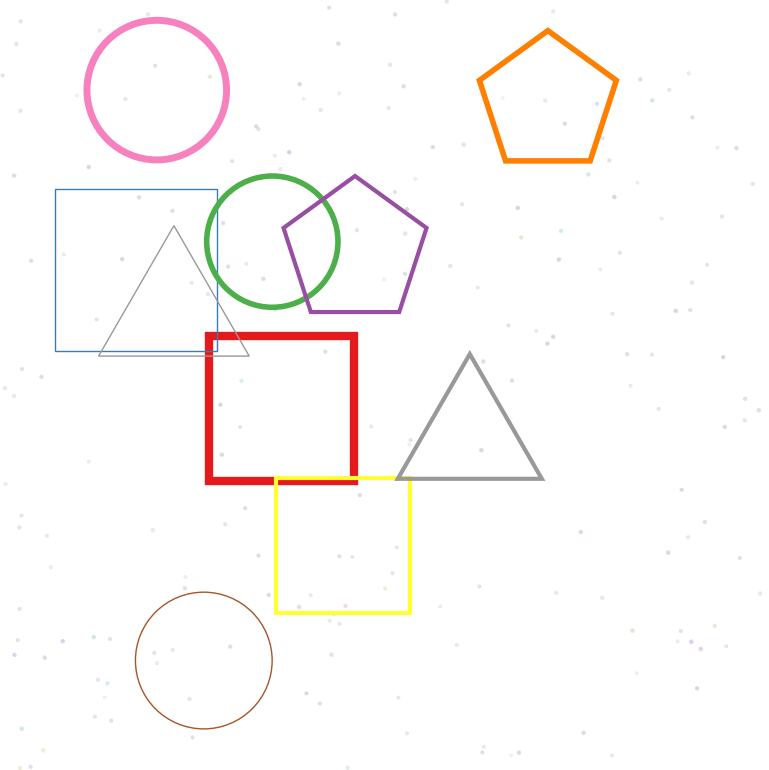[{"shape": "square", "thickness": 3, "radius": 0.47, "center": [0.365, 0.469]}, {"shape": "square", "thickness": 0.5, "radius": 0.53, "center": [0.177, 0.649]}, {"shape": "circle", "thickness": 2, "radius": 0.43, "center": [0.354, 0.686]}, {"shape": "pentagon", "thickness": 1.5, "radius": 0.49, "center": [0.461, 0.674]}, {"shape": "pentagon", "thickness": 2, "radius": 0.47, "center": [0.712, 0.867]}, {"shape": "square", "thickness": 1.5, "radius": 0.44, "center": [0.445, 0.291]}, {"shape": "circle", "thickness": 0.5, "radius": 0.44, "center": [0.265, 0.142]}, {"shape": "circle", "thickness": 2.5, "radius": 0.45, "center": [0.204, 0.883]}, {"shape": "triangle", "thickness": 1.5, "radius": 0.54, "center": [0.61, 0.432]}, {"shape": "triangle", "thickness": 0.5, "radius": 0.56, "center": [0.226, 0.594]}]